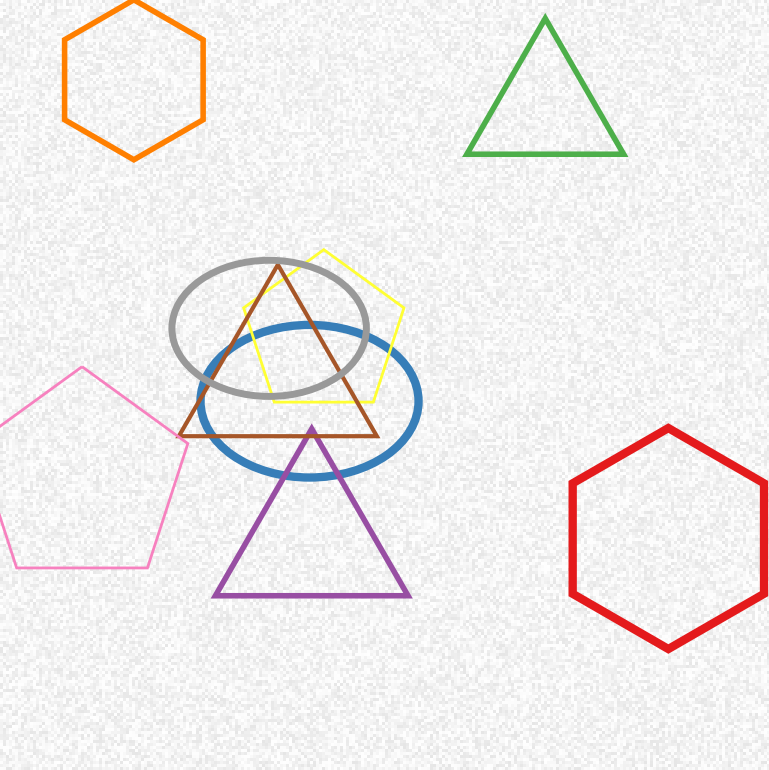[{"shape": "hexagon", "thickness": 3, "radius": 0.72, "center": [0.868, 0.301]}, {"shape": "oval", "thickness": 3, "radius": 0.71, "center": [0.402, 0.479]}, {"shape": "triangle", "thickness": 2, "radius": 0.59, "center": [0.708, 0.858]}, {"shape": "triangle", "thickness": 2, "radius": 0.72, "center": [0.405, 0.299]}, {"shape": "hexagon", "thickness": 2, "radius": 0.52, "center": [0.174, 0.896]}, {"shape": "pentagon", "thickness": 1, "radius": 0.55, "center": [0.421, 0.566]}, {"shape": "triangle", "thickness": 1.5, "radius": 0.74, "center": [0.361, 0.508]}, {"shape": "pentagon", "thickness": 1, "radius": 0.72, "center": [0.107, 0.379]}, {"shape": "oval", "thickness": 2.5, "radius": 0.63, "center": [0.35, 0.574]}]